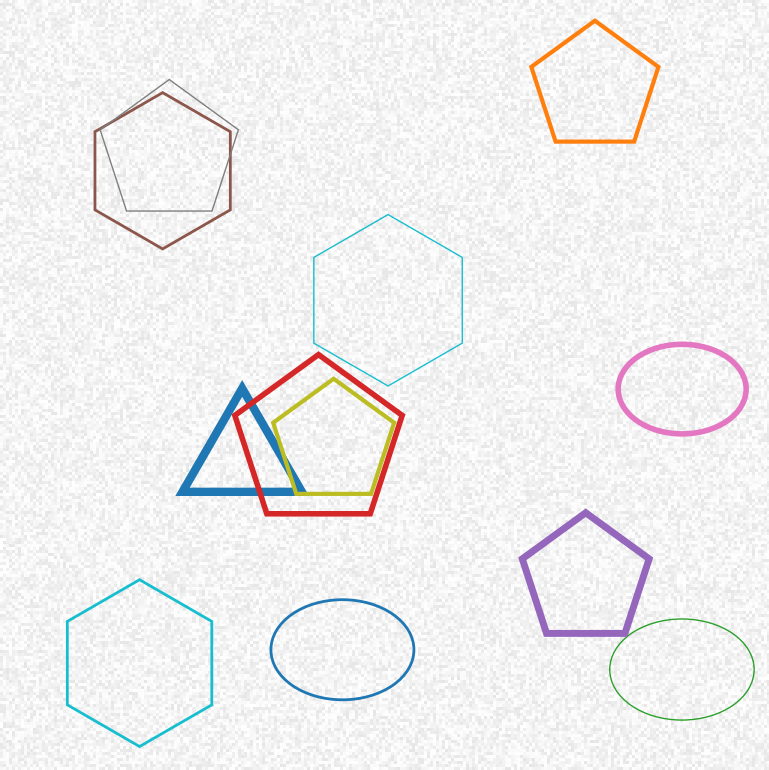[{"shape": "oval", "thickness": 1, "radius": 0.46, "center": [0.445, 0.156]}, {"shape": "triangle", "thickness": 3, "radius": 0.45, "center": [0.315, 0.406]}, {"shape": "pentagon", "thickness": 1.5, "radius": 0.43, "center": [0.773, 0.886]}, {"shape": "oval", "thickness": 0.5, "radius": 0.47, "center": [0.886, 0.13]}, {"shape": "pentagon", "thickness": 2, "radius": 0.57, "center": [0.414, 0.425]}, {"shape": "pentagon", "thickness": 2.5, "radius": 0.43, "center": [0.761, 0.247]}, {"shape": "hexagon", "thickness": 1, "radius": 0.51, "center": [0.211, 0.778]}, {"shape": "oval", "thickness": 2, "radius": 0.42, "center": [0.886, 0.495]}, {"shape": "pentagon", "thickness": 0.5, "radius": 0.47, "center": [0.22, 0.802]}, {"shape": "pentagon", "thickness": 1.5, "radius": 0.41, "center": [0.433, 0.425]}, {"shape": "hexagon", "thickness": 0.5, "radius": 0.56, "center": [0.504, 0.61]}, {"shape": "hexagon", "thickness": 1, "radius": 0.54, "center": [0.181, 0.139]}]